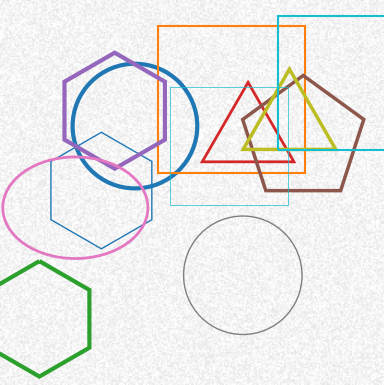[{"shape": "circle", "thickness": 3, "radius": 0.81, "center": [0.351, 0.673]}, {"shape": "hexagon", "thickness": 1, "radius": 0.76, "center": [0.263, 0.505]}, {"shape": "square", "thickness": 1.5, "radius": 0.95, "center": [0.602, 0.741]}, {"shape": "hexagon", "thickness": 3, "radius": 0.75, "center": [0.102, 0.172]}, {"shape": "triangle", "thickness": 2, "radius": 0.69, "center": [0.644, 0.648]}, {"shape": "hexagon", "thickness": 3, "radius": 0.75, "center": [0.298, 0.712]}, {"shape": "pentagon", "thickness": 2.5, "radius": 0.83, "center": [0.788, 0.639]}, {"shape": "oval", "thickness": 2, "radius": 0.94, "center": [0.196, 0.46]}, {"shape": "circle", "thickness": 1, "radius": 0.77, "center": [0.631, 0.285]}, {"shape": "triangle", "thickness": 2.5, "radius": 0.69, "center": [0.752, 0.681]}, {"shape": "square", "thickness": 0.5, "radius": 0.77, "center": [0.594, 0.622]}, {"shape": "square", "thickness": 1.5, "radius": 0.87, "center": [0.895, 0.785]}]